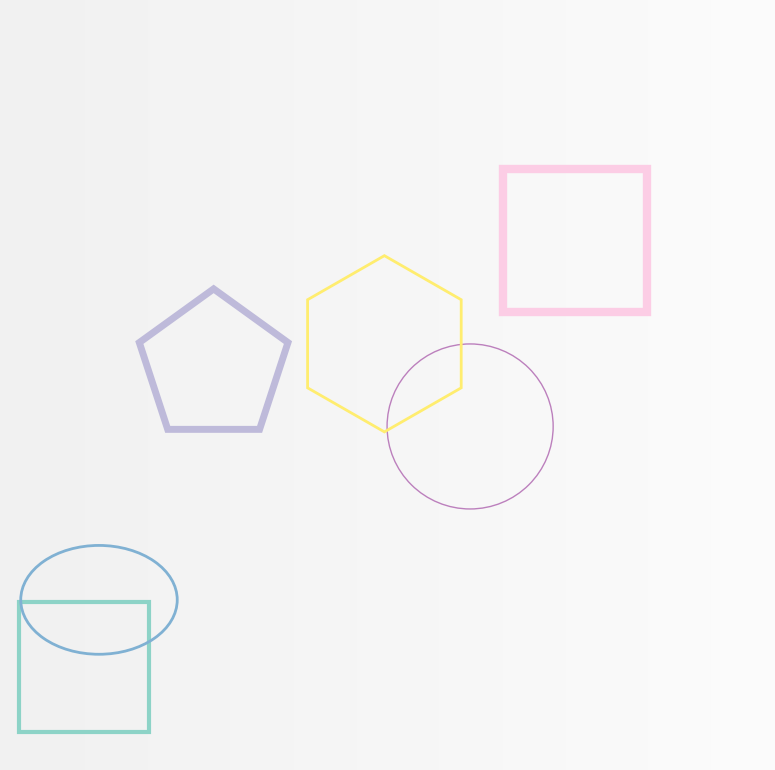[{"shape": "square", "thickness": 1.5, "radius": 0.42, "center": [0.108, 0.133]}, {"shape": "pentagon", "thickness": 2.5, "radius": 0.5, "center": [0.276, 0.524]}, {"shape": "oval", "thickness": 1, "radius": 0.5, "center": [0.128, 0.221]}, {"shape": "square", "thickness": 3, "radius": 0.46, "center": [0.742, 0.687]}, {"shape": "circle", "thickness": 0.5, "radius": 0.54, "center": [0.607, 0.446]}, {"shape": "hexagon", "thickness": 1, "radius": 0.57, "center": [0.496, 0.554]}]